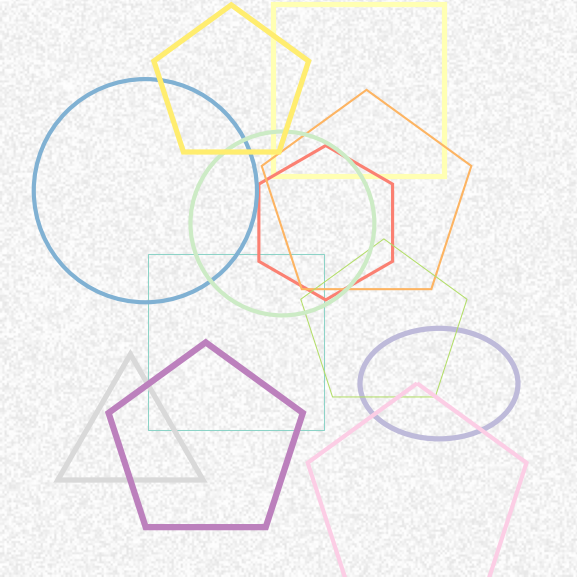[{"shape": "square", "thickness": 0.5, "radius": 0.76, "center": [0.409, 0.407]}, {"shape": "square", "thickness": 2.5, "radius": 0.74, "center": [0.621, 0.843]}, {"shape": "oval", "thickness": 2.5, "radius": 0.68, "center": [0.76, 0.335]}, {"shape": "hexagon", "thickness": 1.5, "radius": 0.67, "center": [0.564, 0.613]}, {"shape": "circle", "thickness": 2, "radius": 0.97, "center": [0.252, 0.669]}, {"shape": "pentagon", "thickness": 1, "radius": 0.95, "center": [0.635, 0.653]}, {"shape": "pentagon", "thickness": 0.5, "radius": 0.76, "center": [0.665, 0.434]}, {"shape": "pentagon", "thickness": 2, "radius": 1.0, "center": [0.722, 0.136]}, {"shape": "triangle", "thickness": 2.5, "radius": 0.73, "center": [0.226, 0.241]}, {"shape": "pentagon", "thickness": 3, "radius": 0.88, "center": [0.356, 0.229]}, {"shape": "circle", "thickness": 2, "radius": 0.8, "center": [0.489, 0.612]}, {"shape": "pentagon", "thickness": 2.5, "radius": 0.7, "center": [0.4, 0.85]}]